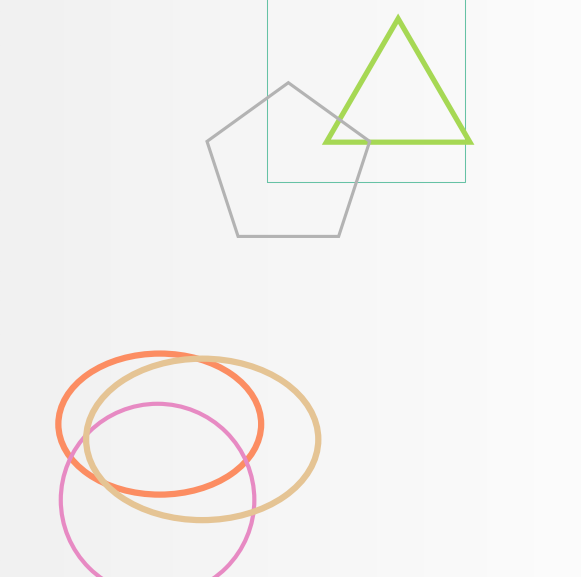[{"shape": "square", "thickness": 0.5, "radius": 0.85, "center": [0.629, 0.855]}, {"shape": "oval", "thickness": 3, "radius": 0.87, "center": [0.275, 0.265]}, {"shape": "circle", "thickness": 2, "radius": 0.83, "center": [0.271, 0.133]}, {"shape": "triangle", "thickness": 2.5, "radius": 0.71, "center": [0.685, 0.824]}, {"shape": "oval", "thickness": 3, "radius": 1.0, "center": [0.348, 0.238]}, {"shape": "pentagon", "thickness": 1.5, "radius": 0.74, "center": [0.496, 0.709]}]